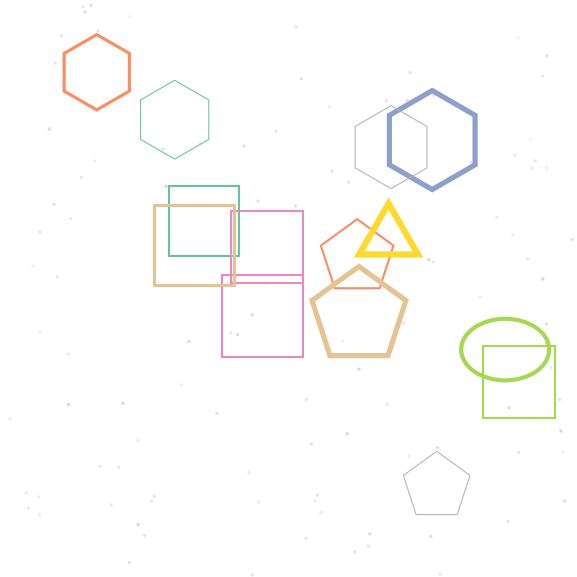[{"shape": "hexagon", "thickness": 0.5, "radius": 0.34, "center": [0.302, 0.792]}, {"shape": "square", "thickness": 1, "radius": 0.3, "center": [0.353, 0.616]}, {"shape": "pentagon", "thickness": 1, "radius": 0.33, "center": [0.619, 0.553]}, {"shape": "hexagon", "thickness": 1.5, "radius": 0.33, "center": [0.168, 0.874]}, {"shape": "hexagon", "thickness": 2.5, "radius": 0.43, "center": [0.748, 0.757]}, {"shape": "square", "thickness": 1, "radius": 0.31, "center": [0.462, 0.571]}, {"shape": "square", "thickness": 1, "radius": 0.35, "center": [0.454, 0.452]}, {"shape": "square", "thickness": 1, "radius": 0.31, "center": [0.899, 0.337]}, {"shape": "oval", "thickness": 2, "radius": 0.38, "center": [0.875, 0.394]}, {"shape": "triangle", "thickness": 3, "radius": 0.29, "center": [0.673, 0.588]}, {"shape": "square", "thickness": 1.5, "radius": 0.35, "center": [0.336, 0.575]}, {"shape": "pentagon", "thickness": 2.5, "radius": 0.43, "center": [0.622, 0.452]}, {"shape": "pentagon", "thickness": 0.5, "radius": 0.3, "center": [0.756, 0.157]}, {"shape": "hexagon", "thickness": 0.5, "radius": 0.36, "center": [0.677, 0.744]}]